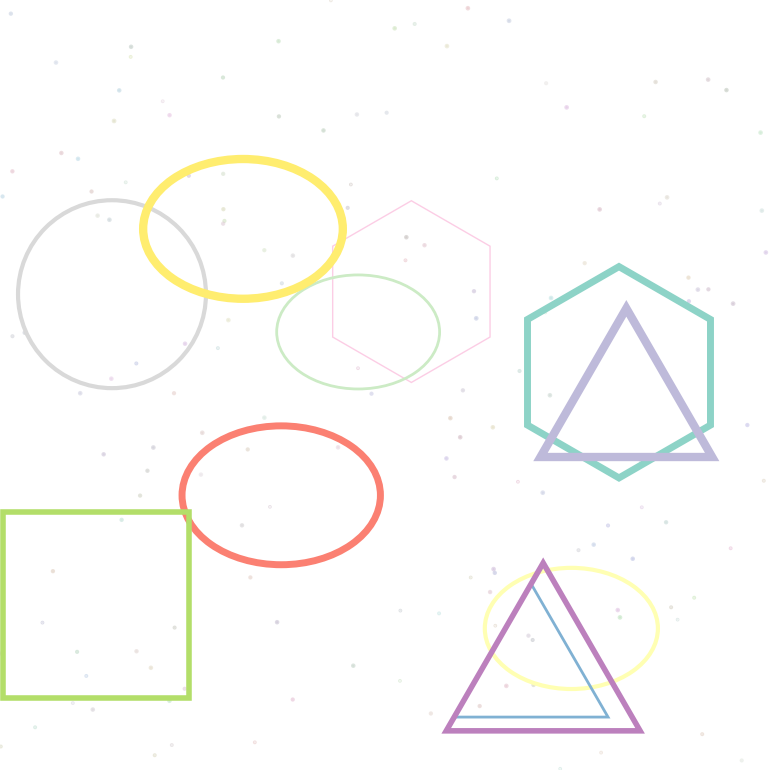[{"shape": "hexagon", "thickness": 2.5, "radius": 0.69, "center": [0.804, 0.517]}, {"shape": "oval", "thickness": 1.5, "radius": 0.56, "center": [0.742, 0.184]}, {"shape": "triangle", "thickness": 3, "radius": 0.64, "center": [0.813, 0.471]}, {"shape": "oval", "thickness": 2.5, "radius": 0.64, "center": [0.365, 0.357]}, {"shape": "triangle", "thickness": 1, "radius": 0.58, "center": [0.69, 0.126]}, {"shape": "square", "thickness": 2, "radius": 0.6, "center": [0.125, 0.215]}, {"shape": "hexagon", "thickness": 0.5, "radius": 0.59, "center": [0.534, 0.621]}, {"shape": "circle", "thickness": 1.5, "radius": 0.61, "center": [0.145, 0.618]}, {"shape": "triangle", "thickness": 2, "radius": 0.73, "center": [0.705, 0.124]}, {"shape": "oval", "thickness": 1, "radius": 0.53, "center": [0.465, 0.569]}, {"shape": "oval", "thickness": 3, "radius": 0.65, "center": [0.316, 0.703]}]